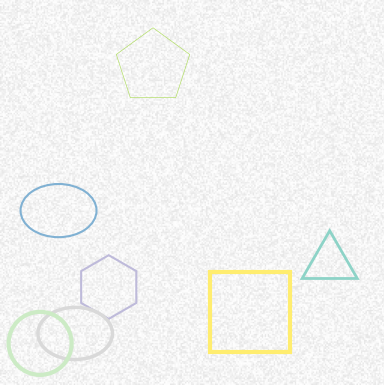[{"shape": "triangle", "thickness": 2, "radius": 0.41, "center": [0.856, 0.318]}, {"shape": "hexagon", "thickness": 1.5, "radius": 0.41, "center": [0.282, 0.254]}, {"shape": "oval", "thickness": 1.5, "radius": 0.49, "center": [0.152, 0.453]}, {"shape": "pentagon", "thickness": 0.5, "radius": 0.5, "center": [0.397, 0.828]}, {"shape": "oval", "thickness": 2.5, "radius": 0.48, "center": [0.195, 0.134]}, {"shape": "circle", "thickness": 3, "radius": 0.41, "center": [0.104, 0.108]}, {"shape": "square", "thickness": 3, "radius": 0.52, "center": [0.649, 0.19]}]